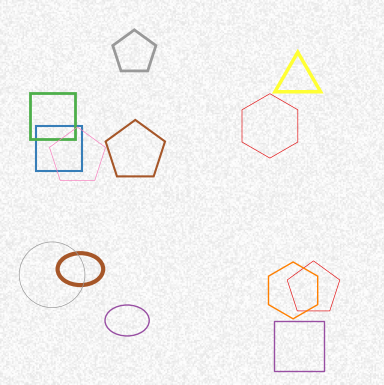[{"shape": "hexagon", "thickness": 0.5, "radius": 0.42, "center": [0.701, 0.673]}, {"shape": "pentagon", "thickness": 0.5, "radius": 0.36, "center": [0.814, 0.251]}, {"shape": "square", "thickness": 1.5, "radius": 0.3, "center": [0.153, 0.614]}, {"shape": "square", "thickness": 2, "radius": 0.29, "center": [0.136, 0.699]}, {"shape": "oval", "thickness": 1, "radius": 0.29, "center": [0.33, 0.168]}, {"shape": "square", "thickness": 1, "radius": 0.33, "center": [0.776, 0.101]}, {"shape": "hexagon", "thickness": 1, "radius": 0.37, "center": [0.761, 0.246]}, {"shape": "triangle", "thickness": 2.5, "radius": 0.34, "center": [0.773, 0.796]}, {"shape": "oval", "thickness": 3, "radius": 0.3, "center": [0.209, 0.301]}, {"shape": "pentagon", "thickness": 1.5, "radius": 0.41, "center": [0.351, 0.607]}, {"shape": "pentagon", "thickness": 0.5, "radius": 0.38, "center": [0.201, 0.594]}, {"shape": "circle", "thickness": 0.5, "radius": 0.43, "center": [0.135, 0.286]}, {"shape": "pentagon", "thickness": 2, "radius": 0.29, "center": [0.349, 0.863]}]